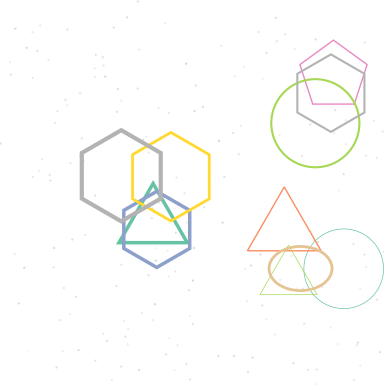[{"shape": "triangle", "thickness": 2.5, "radius": 0.51, "center": [0.398, 0.421]}, {"shape": "circle", "thickness": 0.5, "radius": 0.52, "center": [0.893, 0.302]}, {"shape": "triangle", "thickness": 1, "radius": 0.55, "center": [0.738, 0.404]}, {"shape": "hexagon", "thickness": 2.5, "radius": 0.49, "center": [0.407, 0.404]}, {"shape": "pentagon", "thickness": 1, "radius": 0.46, "center": [0.866, 0.804]}, {"shape": "circle", "thickness": 1.5, "radius": 0.57, "center": [0.819, 0.68]}, {"shape": "triangle", "thickness": 0.5, "radius": 0.43, "center": [0.749, 0.278]}, {"shape": "hexagon", "thickness": 2, "radius": 0.57, "center": [0.444, 0.541]}, {"shape": "oval", "thickness": 2, "radius": 0.41, "center": [0.781, 0.302]}, {"shape": "hexagon", "thickness": 1.5, "radius": 0.5, "center": [0.859, 0.758]}, {"shape": "hexagon", "thickness": 3, "radius": 0.59, "center": [0.315, 0.543]}]